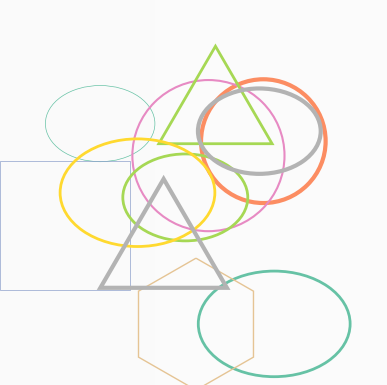[{"shape": "oval", "thickness": 0.5, "radius": 0.71, "center": [0.258, 0.679]}, {"shape": "oval", "thickness": 2, "radius": 0.98, "center": [0.708, 0.159]}, {"shape": "circle", "thickness": 3, "radius": 0.8, "center": [0.68, 0.633]}, {"shape": "square", "thickness": 0.5, "radius": 0.84, "center": [0.167, 0.414]}, {"shape": "circle", "thickness": 1.5, "radius": 0.98, "center": [0.538, 0.596]}, {"shape": "triangle", "thickness": 2, "radius": 0.84, "center": [0.556, 0.711]}, {"shape": "oval", "thickness": 2, "radius": 0.81, "center": [0.478, 0.487]}, {"shape": "oval", "thickness": 2, "radius": 1.0, "center": [0.355, 0.499]}, {"shape": "hexagon", "thickness": 1, "radius": 0.86, "center": [0.506, 0.158]}, {"shape": "triangle", "thickness": 3, "radius": 0.94, "center": [0.422, 0.347]}, {"shape": "oval", "thickness": 3, "radius": 0.79, "center": [0.669, 0.659]}]